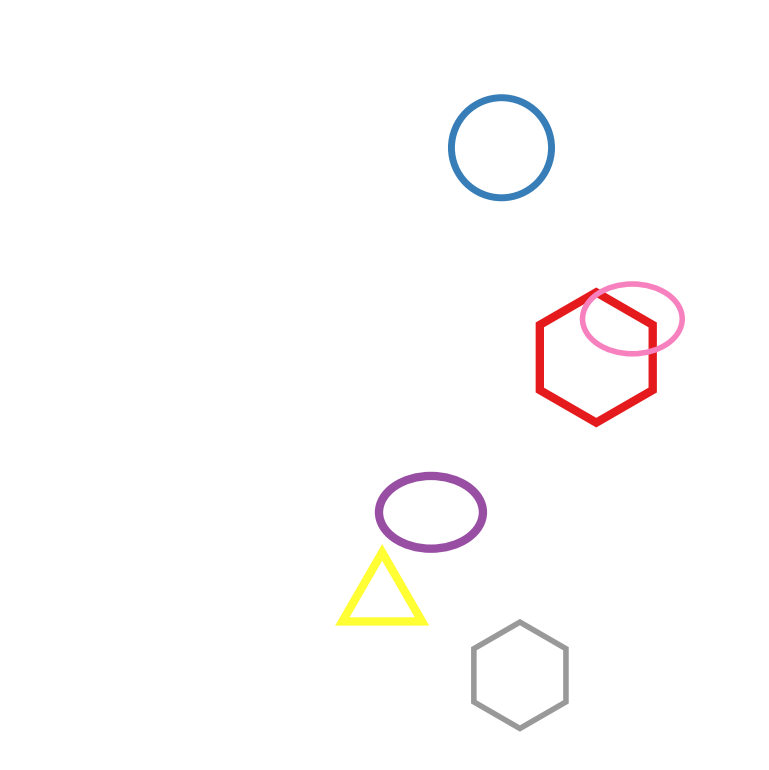[{"shape": "hexagon", "thickness": 3, "radius": 0.42, "center": [0.774, 0.536]}, {"shape": "circle", "thickness": 2.5, "radius": 0.32, "center": [0.651, 0.808]}, {"shape": "oval", "thickness": 3, "radius": 0.34, "center": [0.56, 0.335]}, {"shape": "triangle", "thickness": 3, "radius": 0.3, "center": [0.496, 0.223]}, {"shape": "oval", "thickness": 2, "radius": 0.32, "center": [0.821, 0.586]}, {"shape": "hexagon", "thickness": 2, "radius": 0.35, "center": [0.675, 0.123]}]